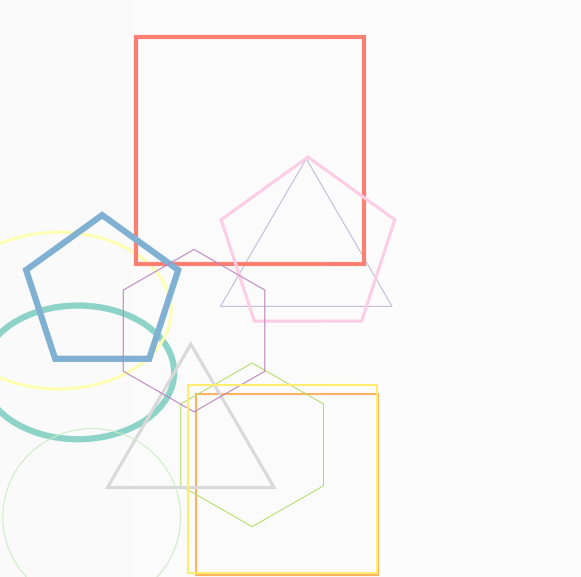[{"shape": "oval", "thickness": 3, "radius": 0.83, "center": [0.134, 0.354]}, {"shape": "oval", "thickness": 1.5, "radius": 0.97, "center": [0.1, 0.461]}, {"shape": "triangle", "thickness": 0.5, "radius": 0.85, "center": [0.527, 0.554]}, {"shape": "square", "thickness": 2, "radius": 0.98, "center": [0.43, 0.738]}, {"shape": "pentagon", "thickness": 3, "radius": 0.69, "center": [0.176, 0.489]}, {"shape": "square", "thickness": 1, "radius": 0.78, "center": [0.494, 0.16]}, {"shape": "hexagon", "thickness": 0.5, "radius": 0.71, "center": [0.434, 0.229]}, {"shape": "pentagon", "thickness": 1.5, "radius": 0.79, "center": [0.53, 0.57]}, {"shape": "triangle", "thickness": 1.5, "radius": 0.83, "center": [0.328, 0.238]}, {"shape": "hexagon", "thickness": 0.5, "radius": 0.7, "center": [0.334, 0.427]}, {"shape": "circle", "thickness": 0.5, "radius": 0.77, "center": [0.158, 0.104]}, {"shape": "square", "thickness": 1, "radius": 0.81, "center": [0.486, 0.169]}]